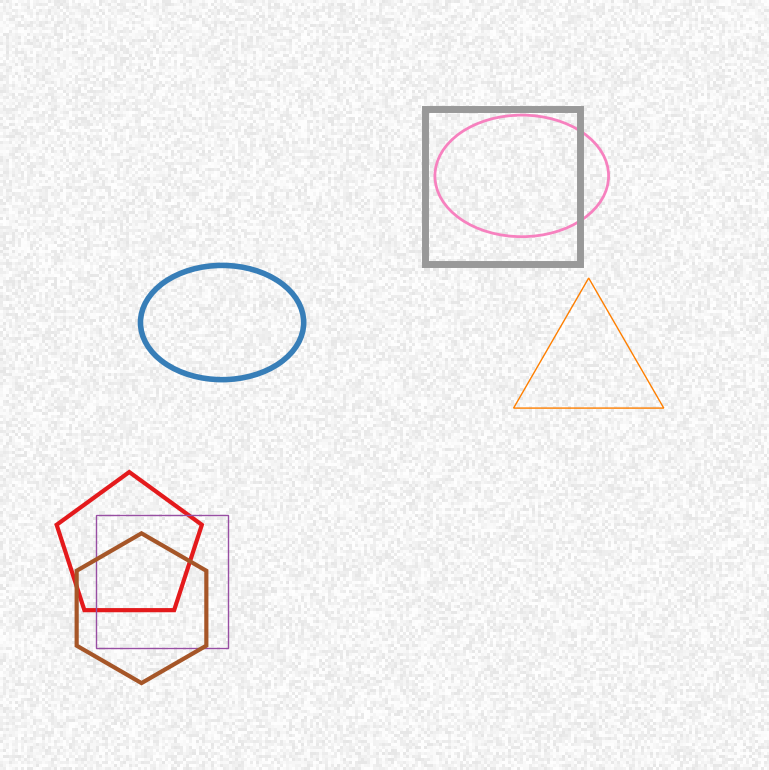[{"shape": "pentagon", "thickness": 1.5, "radius": 0.5, "center": [0.168, 0.288]}, {"shape": "oval", "thickness": 2, "radius": 0.53, "center": [0.288, 0.581]}, {"shape": "square", "thickness": 0.5, "radius": 0.43, "center": [0.21, 0.245]}, {"shape": "triangle", "thickness": 0.5, "radius": 0.56, "center": [0.765, 0.526]}, {"shape": "hexagon", "thickness": 1.5, "radius": 0.49, "center": [0.184, 0.21]}, {"shape": "oval", "thickness": 1, "radius": 0.56, "center": [0.678, 0.772]}, {"shape": "square", "thickness": 2.5, "radius": 0.5, "center": [0.653, 0.758]}]